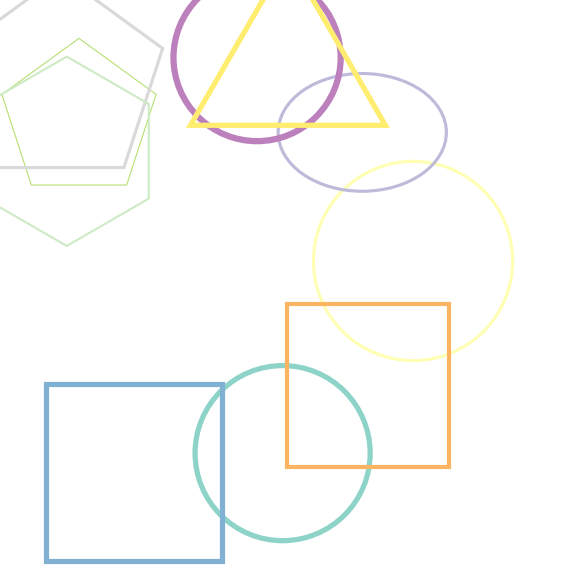[{"shape": "circle", "thickness": 2.5, "radius": 0.76, "center": [0.489, 0.214]}, {"shape": "circle", "thickness": 1.5, "radius": 0.86, "center": [0.715, 0.547]}, {"shape": "oval", "thickness": 1.5, "radius": 0.73, "center": [0.627, 0.77]}, {"shape": "square", "thickness": 2.5, "radius": 0.77, "center": [0.232, 0.181]}, {"shape": "square", "thickness": 2, "radius": 0.7, "center": [0.637, 0.332]}, {"shape": "pentagon", "thickness": 0.5, "radius": 0.7, "center": [0.137, 0.792]}, {"shape": "pentagon", "thickness": 1.5, "radius": 0.92, "center": [0.106, 0.858]}, {"shape": "circle", "thickness": 3, "radius": 0.72, "center": [0.445, 0.899]}, {"shape": "hexagon", "thickness": 1, "radius": 0.82, "center": [0.116, 0.737]}, {"shape": "triangle", "thickness": 2.5, "radius": 0.97, "center": [0.499, 0.88]}]